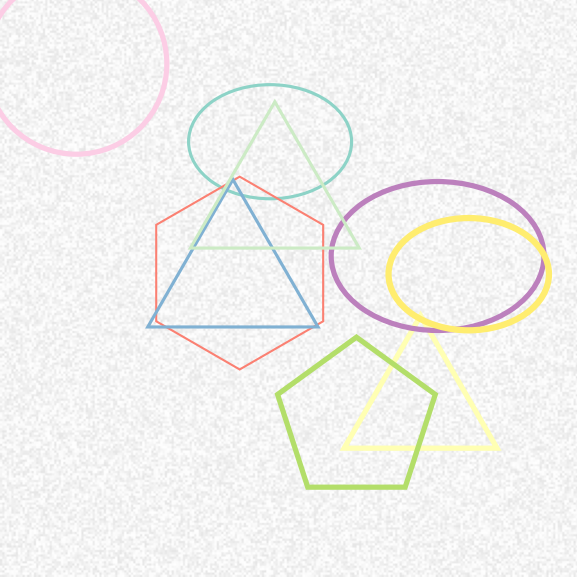[{"shape": "oval", "thickness": 1.5, "radius": 0.71, "center": [0.468, 0.754]}, {"shape": "triangle", "thickness": 2.5, "radius": 0.76, "center": [0.728, 0.3]}, {"shape": "hexagon", "thickness": 1, "radius": 0.83, "center": [0.415, 0.526]}, {"shape": "triangle", "thickness": 1.5, "radius": 0.85, "center": [0.403, 0.518]}, {"shape": "pentagon", "thickness": 2.5, "radius": 0.72, "center": [0.617, 0.272]}, {"shape": "circle", "thickness": 2.5, "radius": 0.78, "center": [0.132, 0.889]}, {"shape": "oval", "thickness": 2.5, "radius": 0.92, "center": [0.758, 0.556]}, {"shape": "triangle", "thickness": 1.5, "radius": 0.84, "center": [0.476, 0.654]}, {"shape": "oval", "thickness": 3, "radius": 0.69, "center": [0.812, 0.524]}]